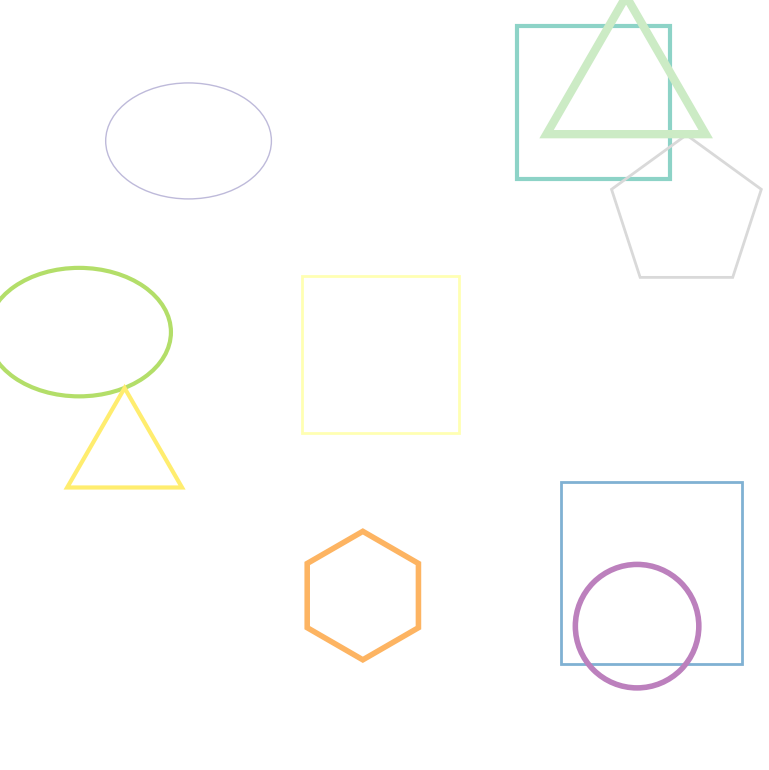[{"shape": "square", "thickness": 1.5, "radius": 0.5, "center": [0.771, 0.866]}, {"shape": "square", "thickness": 1, "radius": 0.51, "center": [0.495, 0.54]}, {"shape": "oval", "thickness": 0.5, "radius": 0.54, "center": [0.245, 0.817]}, {"shape": "square", "thickness": 1, "radius": 0.59, "center": [0.846, 0.256]}, {"shape": "hexagon", "thickness": 2, "radius": 0.42, "center": [0.471, 0.227]}, {"shape": "oval", "thickness": 1.5, "radius": 0.6, "center": [0.103, 0.569]}, {"shape": "pentagon", "thickness": 1, "radius": 0.51, "center": [0.891, 0.723]}, {"shape": "circle", "thickness": 2, "radius": 0.4, "center": [0.827, 0.187]}, {"shape": "triangle", "thickness": 3, "radius": 0.6, "center": [0.813, 0.885]}, {"shape": "triangle", "thickness": 1.5, "radius": 0.43, "center": [0.162, 0.41]}]